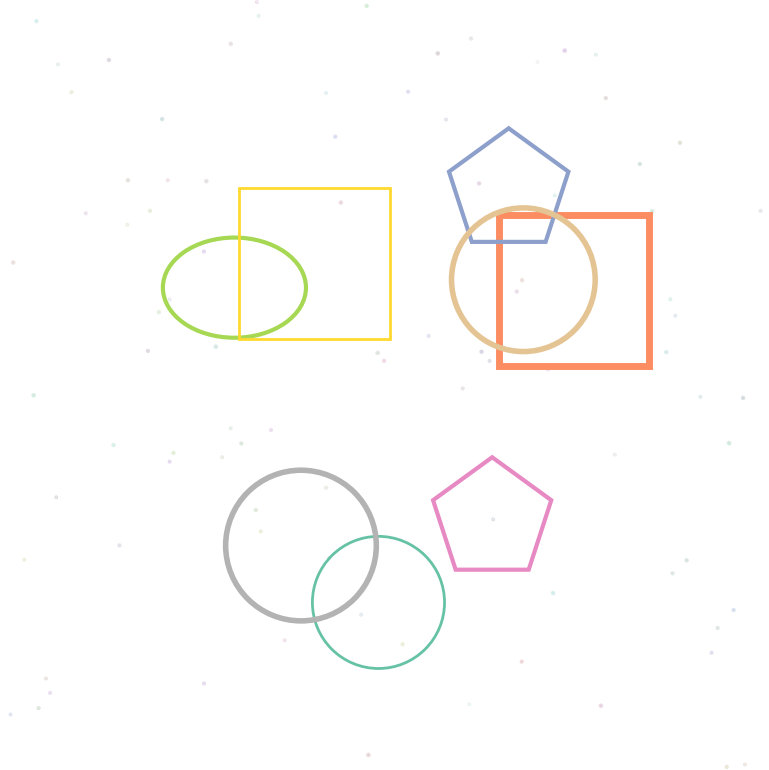[{"shape": "circle", "thickness": 1, "radius": 0.43, "center": [0.492, 0.218]}, {"shape": "square", "thickness": 2.5, "radius": 0.49, "center": [0.746, 0.623]}, {"shape": "pentagon", "thickness": 1.5, "radius": 0.41, "center": [0.661, 0.752]}, {"shape": "pentagon", "thickness": 1.5, "radius": 0.4, "center": [0.639, 0.325]}, {"shape": "oval", "thickness": 1.5, "radius": 0.46, "center": [0.304, 0.626]}, {"shape": "square", "thickness": 1, "radius": 0.49, "center": [0.408, 0.658]}, {"shape": "circle", "thickness": 2, "radius": 0.47, "center": [0.68, 0.637]}, {"shape": "circle", "thickness": 2, "radius": 0.49, "center": [0.391, 0.291]}]